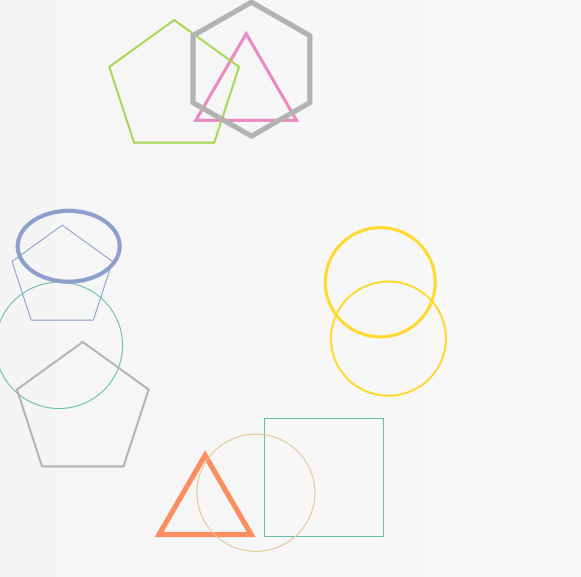[{"shape": "circle", "thickness": 0.5, "radius": 0.55, "center": [0.101, 0.401]}, {"shape": "square", "thickness": 0.5, "radius": 0.51, "center": [0.557, 0.173]}, {"shape": "triangle", "thickness": 2.5, "radius": 0.46, "center": [0.353, 0.119]}, {"shape": "pentagon", "thickness": 0.5, "radius": 0.45, "center": [0.107, 0.518]}, {"shape": "oval", "thickness": 2, "radius": 0.44, "center": [0.118, 0.573]}, {"shape": "triangle", "thickness": 1.5, "radius": 0.5, "center": [0.424, 0.841]}, {"shape": "pentagon", "thickness": 1, "radius": 0.59, "center": [0.3, 0.847]}, {"shape": "circle", "thickness": 1, "radius": 0.49, "center": [0.668, 0.413]}, {"shape": "circle", "thickness": 1.5, "radius": 0.47, "center": [0.654, 0.51]}, {"shape": "circle", "thickness": 0.5, "radius": 0.51, "center": [0.44, 0.146]}, {"shape": "pentagon", "thickness": 1, "radius": 0.6, "center": [0.142, 0.288]}, {"shape": "hexagon", "thickness": 2.5, "radius": 0.58, "center": [0.433, 0.879]}]